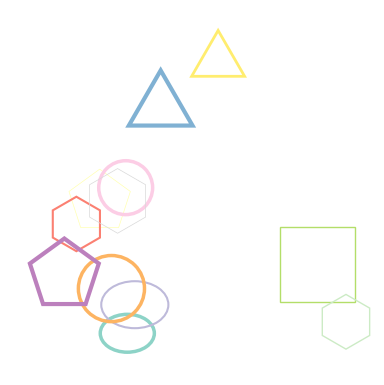[{"shape": "oval", "thickness": 2.5, "radius": 0.35, "center": [0.331, 0.134]}, {"shape": "pentagon", "thickness": 0.5, "radius": 0.42, "center": [0.259, 0.477]}, {"shape": "oval", "thickness": 1.5, "radius": 0.44, "center": [0.35, 0.209]}, {"shape": "hexagon", "thickness": 1.5, "radius": 0.35, "center": [0.198, 0.418]}, {"shape": "triangle", "thickness": 3, "radius": 0.48, "center": [0.417, 0.722]}, {"shape": "circle", "thickness": 2.5, "radius": 0.43, "center": [0.289, 0.25]}, {"shape": "square", "thickness": 1, "radius": 0.49, "center": [0.824, 0.312]}, {"shape": "circle", "thickness": 2.5, "radius": 0.35, "center": [0.326, 0.513]}, {"shape": "hexagon", "thickness": 0.5, "radius": 0.42, "center": [0.305, 0.478]}, {"shape": "pentagon", "thickness": 3, "radius": 0.47, "center": [0.167, 0.286]}, {"shape": "hexagon", "thickness": 1, "radius": 0.36, "center": [0.899, 0.164]}, {"shape": "triangle", "thickness": 2, "radius": 0.4, "center": [0.567, 0.842]}]